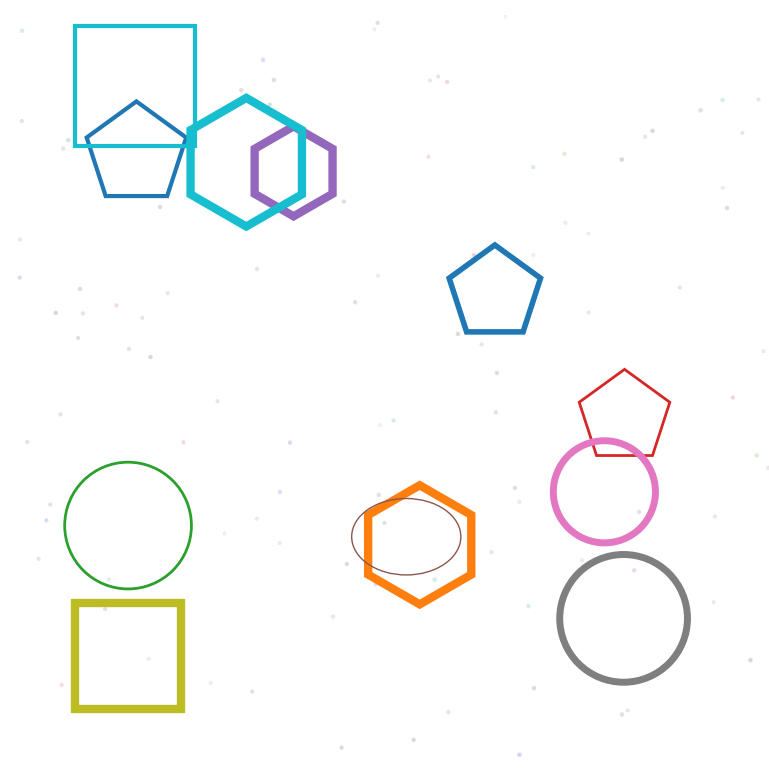[{"shape": "pentagon", "thickness": 1.5, "radius": 0.34, "center": [0.177, 0.8]}, {"shape": "pentagon", "thickness": 2, "radius": 0.31, "center": [0.643, 0.619]}, {"shape": "hexagon", "thickness": 3, "radius": 0.39, "center": [0.545, 0.292]}, {"shape": "circle", "thickness": 1, "radius": 0.41, "center": [0.166, 0.317]}, {"shape": "pentagon", "thickness": 1, "radius": 0.31, "center": [0.811, 0.458]}, {"shape": "hexagon", "thickness": 3, "radius": 0.29, "center": [0.381, 0.778]}, {"shape": "oval", "thickness": 0.5, "radius": 0.35, "center": [0.528, 0.303]}, {"shape": "circle", "thickness": 2.5, "radius": 0.33, "center": [0.785, 0.361]}, {"shape": "circle", "thickness": 2.5, "radius": 0.41, "center": [0.81, 0.197]}, {"shape": "square", "thickness": 3, "radius": 0.34, "center": [0.166, 0.148]}, {"shape": "hexagon", "thickness": 3, "radius": 0.42, "center": [0.32, 0.789]}, {"shape": "square", "thickness": 1.5, "radius": 0.39, "center": [0.175, 0.888]}]